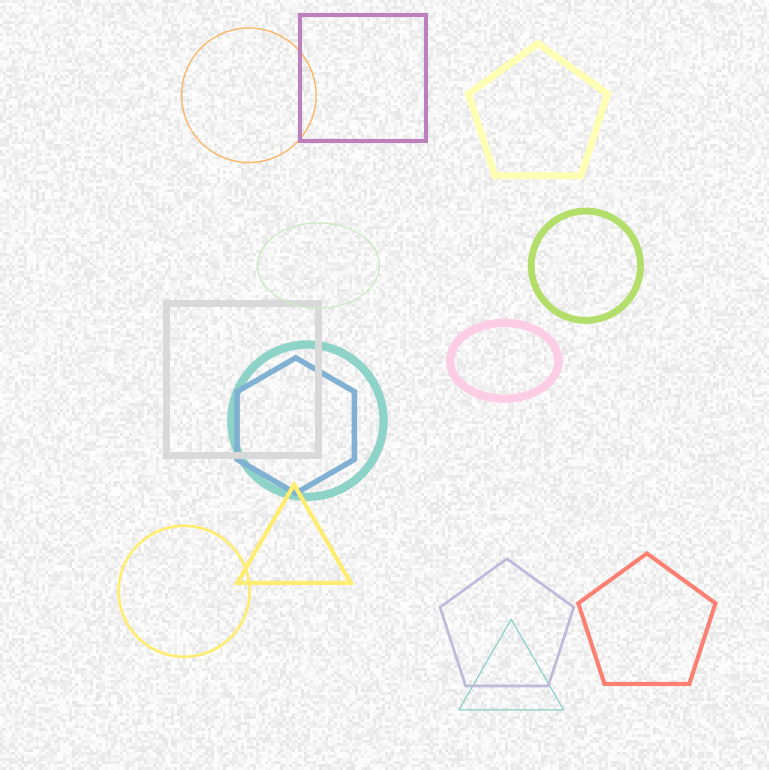[{"shape": "triangle", "thickness": 0.5, "radius": 0.39, "center": [0.664, 0.117]}, {"shape": "circle", "thickness": 3, "radius": 0.49, "center": [0.399, 0.454]}, {"shape": "pentagon", "thickness": 2.5, "radius": 0.48, "center": [0.699, 0.849]}, {"shape": "pentagon", "thickness": 1, "radius": 0.46, "center": [0.658, 0.183]}, {"shape": "pentagon", "thickness": 1.5, "radius": 0.47, "center": [0.84, 0.188]}, {"shape": "hexagon", "thickness": 2, "radius": 0.44, "center": [0.384, 0.447]}, {"shape": "circle", "thickness": 0.5, "radius": 0.44, "center": [0.323, 0.876]}, {"shape": "circle", "thickness": 2.5, "radius": 0.35, "center": [0.761, 0.655]}, {"shape": "oval", "thickness": 3, "radius": 0.35, "center": [0.655, 0.531]}, {"shape": "square", "thickness": 2.5, "radius": 0.49, "center": [0.314, 0.508]}, {"shape": "square", "thickness": 1.5, "radius": 0.41, "center": [0.472, 0.899]}, {"shape": "oval", "thickness": 0.5, "radius": 0.4, "center": [0.414, 0.655]}, {"shape": "triangle", "thickness": 1.5, "radius": 0.43, "center": [0.382, 0.286]}, {"shape": "circle", "thickness": 1, "radius": 0.43, "center": [0.239, 0.232]}]